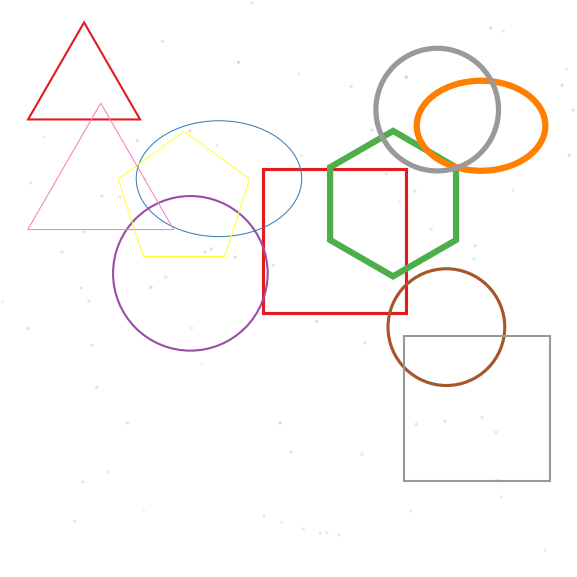[{"shape": "square", "thickness": 1.5, "radius": 0.62, "center": [0.579, 0.582]}, {"shape": "triangle", "thickness": 1, "radius": 0.56, "center": [0.146, 0.848]}, {"shape": "oval", "thickness": 0.5, "radius": 0.72, "center": [0.379, 0.69]}, {"shape": "hexagon", "thickness": 3, "radius": 0.63, "center": [0.681, 0.647]}, {"shape": "circle", "thickness": 1, "radius": 0.67, "center": [0.33, 0.526]}, {"shape": "oval", "thickness": 3, "radius": 0.56, "center": [0.833, 0.781]}, {"shape": "pentagon", "thickness": 0.5, "radius": 0.6, "center": [0.319, 0.652]}, {"shape": "circle", "thickness": 1.5, "radius": 0.51, "center": [0.773, 0.433]}, {"shape": "triangle", "thickness": 0.5, "radius": 0.73, "center": [0.174, 0.675]}, {"shape": "square", "thickness": 1, "radius": 0.63, "center": [0.826, 0.292]}, {"shape": "circle", "thickness": 2.5, "radius": 0.53, "center": [0.757, 0.809]}]